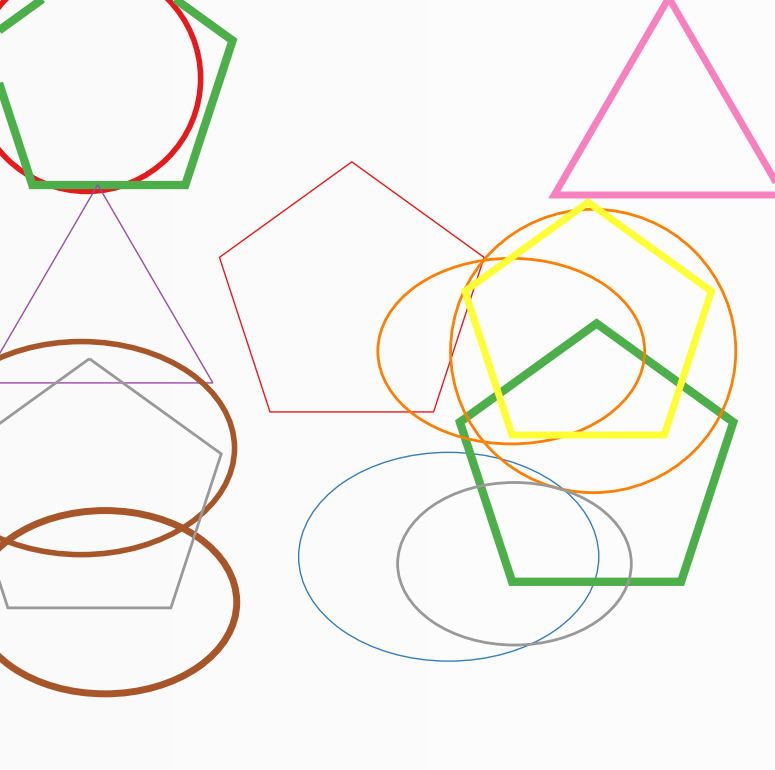[{"shape": "circle", "thickness": 2, "radius": 0.73, "center": [0.112, 0.898]}, {"shape": "pentagon", "thickness": 0.5, "radius": 0.9, "center": [0.454, 0.61]}, {"shape": "oval", "thickness": 0.5, "radius": 0.97, "center": [0.579, 0.277]}, {"shape": "pentagon", "thickness": 3, "radius": 0.93, "center": [0.77, 0.394]}, {"shape": "pentagon", "thickness": 3, "radius": 0.84, "center": [0.14, 0.896]}, {"shape": "triangle", "thickness": 0.5, "radius": 0.86, "center": [0.126, 0.588]}, {"shape": "circle", "thickness": 1, "radius": 0.92, "center": [0.765, 0.544]}, {"shape": "oval", "thickness": 1, "radius": 0.86, "center": [0.66, 0.544]}, {"shape": "pentagon", "thickness": 2.5, "radius": 0.84, "center": [0.759, 0.57]}, {"shape": "oval", "thickness": 2.5, "radius": 0.85, "center": [0.135, 0.218]}, {"shape": "oval", "thickness": 2, "radius": 0.99, "center": [0.105, 0.418]}, {"shape": "triangle", "thickness": 2.5, "radius": 0.85, "center": [0.863, 0.832]}, {"shape": "pentagon", "thickness": 1, "radius": 0.89, "center": [0.115, 0.355]}, {"shape": "oval", "thickness": 1, "radius": 0.75, "center": [0.664, 0.268]}]